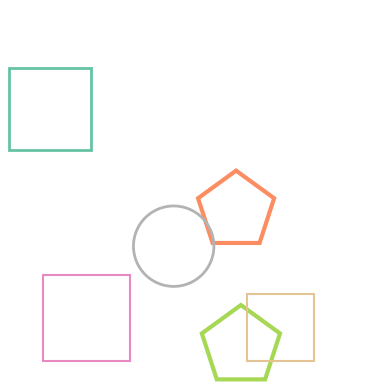[{"shape": "square", "thickness": 2, "radius": 0.53, "center": [0.13, 0.718]}, {"shape": "pentagon", "thickness": 3, "radius": 0.52, "center": [0.613, 0.453]}, {"shape": "square", "thickness": 1.5, "radius": 0.56, "center": [0.225, 0.174]}, {"shape": "pentagon", "thickness": 3, "radius": 0.53, "center": [0.626, 0.101]}, {"shape": "square", "thickness": 1.5, "radius": 0.44, "center": [0.728, 0.149]}, {"shape": "circle", "thickness": 2, "radius": 0.52, "center": [0.451, 0.361]}]